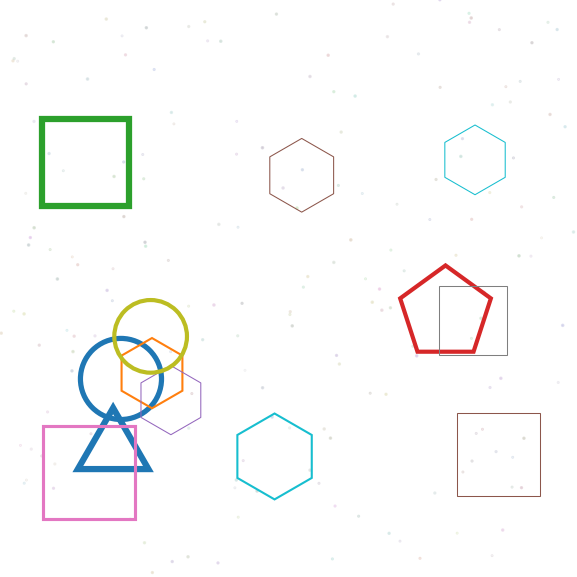[{"shape": "triangle", "thickness": 3, "radius": 0.35, "center": [0.196, 0.222]}, {"shape": "circle", "thickness": 2.5, "radius": 0.35, "center": [0.209, 0.343]}, {"shape": "hexagon", "thickness": 1, "radius": 0.3, "center": [0.263, 0.353]}, {"shape": "square", "thickness": 3, "radius": 0.38, "center": [0.148, 0.718]}, {"shape": "pentagon", "thickness": 2, "radius": 0.41, "center": [0.771, 0.457]}, {"shape": "hexagon", "thickness": 0.5, "radius": 0.3, "center": [0.296, 0.306]}, {"shape": "square", "thickness": 0.5, "radius": 0.36, "center": [0.863, 0.213]}, {"shape": "hexagon", "thickness": 0.5, "radius": 0.32, "center": [0.522, 0.696]}, {"shape": "square", "thickness": 1.5, "radius": 0.4, "center": [0.154, 0.181]}, {"shape": "square", "thickness": 0.5, "radius": 0.3, "center": [0.819, 0.445]}, {"shape": "circle", "thickness": 2, "radius": 0.31, "center": [0.261, 0.417]}, {"shape": "hexagon", "thickness": 1, "radius": 0.37, "center": [0.475, 0.209]}, {"shape": "hexagon", "thickness": 0.5, "radius": 0.3, "center": [0.823, 0.722]}]